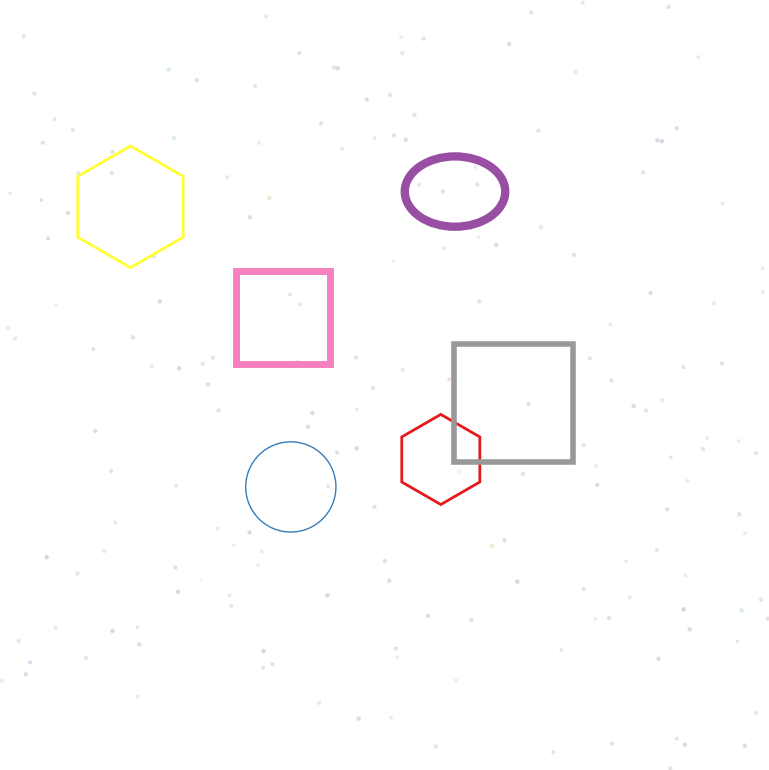[{"shape": "hexagon", "thickness": 1, "radius": 0.29, "center": [0.572, 0.403]}, {"shape": "circle", "thickness": 0.5, "radius": 0.29, "center": [0.378, 0.368]}, {"shape": "oval", "thickness": 3, "radius": 0.33, "center": [0.591, 0.751]}, {"shape": "hexagon", "thickness": 1, "radius": 0.39, "center": [0.169, 0.731]}, {"shape": "square", "thickness": 2.5, "radius": 0.3, "center": [0.367, 0.588]}, {"shape": "square", "thickness": 2, "radius": 0.39, "center": [0.667, 0.477]}]